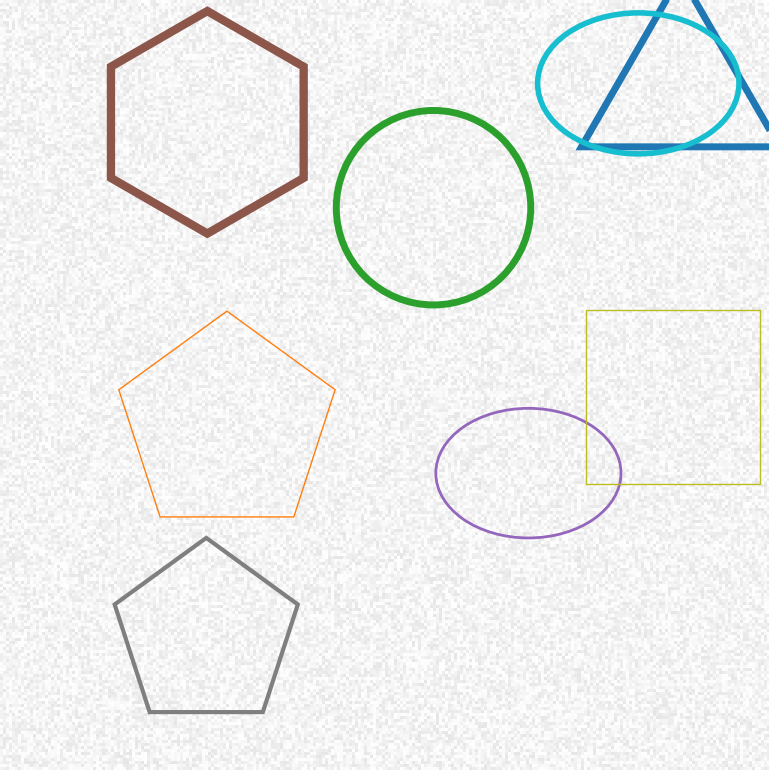[{"shape": "triangle", "thickness": 2.5, "radius": 0.74, "center": [0.884, 0.884]}, {"shape": "pentagon", "thickness": 0.5, "radius": 0.74, "center": [0.295, 0.448]}, {"shape": "circle", "thickness": 2.5, "radius": 0.63, "center": [0.563, 0.73]}, {"shape": "oval", "thickness": 1, "radius": 0.6, "center": [0.686, 0.386]}, {"shape": "hexagon", "thickness": 3, "radius": 0.72, "center": [0.269, 0.841]}, {"shape": "pentagon", "thickness": 1.5, "radius": 0.63, "center": [0.268, 0.176]}, {"shape": "square", "thickness": 0.5, "radius": 0.57, "center": [0.874, 0.484]}, {"shape": "oval", "thickness": 2, "radius": 0.65, "center": [0.829, 0.892]}]